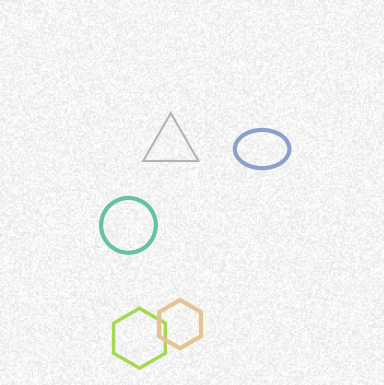[{"shape": "circle", "thickness": 3, "radius": 0.36, "center": [0.334, 0.415]}, {"shape": "oval", "thickness": 3, "radius": 0.35, "center": [0.681, 0.613]}, {"shape": "hexagon", "thickness": 2.5, "radius": 0.39, "center": [0.362, 0.121]}, {"shape": "hexagon", "thickness": 3, "radius": 0.31, "center": [0.468, 0.158]}, {"shape": "triangle", "thickness": 1.5, "radius": 0.41, "center": [0.444, 0.623]}]